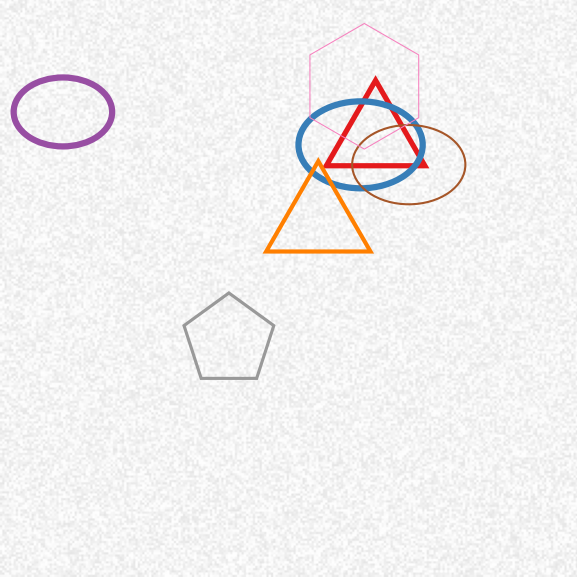[{"shape": "triangle", "thickness": 2.5, "radius": 0.49, "center": [0.65, 0.761]}, {"shape": "oval", "thickness": 3, "radius": 0.54, "center": [0.624, 0.748]}, {"shape": "oval", "thickness": 3, "radius": 0.43, "center": [0.109, 0.805]}, {"shape": "triangle", "thickness": 2, "radius": 0.52, "center": [0.551, 0.616]}, {"shape": "oval", "thickness": 1, "radius": 0.49, "center": [0.708, 0.714]}, {"shape": "hexagon", "thickness": 0.5, "radius": 0.54, "center": [0.631, 0.85]}, {"shape": "pentagon", "thickness": 1.5, "radius": 0.41, "center": [0.396, 0.41]}]